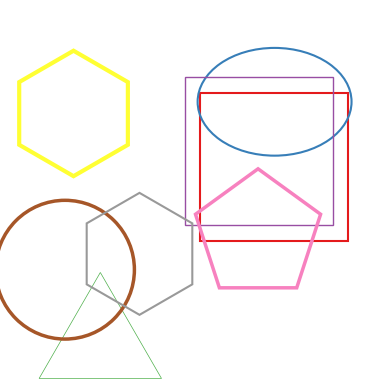[{"shape": "square", "thickness": 1.5, "radius": 0.96, "center": [0.712, 0.566]}, {"shape": "oval", "thickness": 1.5, "radius": 1.0, "center": [0.713, 0.736]}, {"shape": "triangle", "thickness": 0.5, "radius": 0.92, "center": [0.261, 0.109]}, {"shape": "square", "thickness": 1, "radius": 0.96, "center": [0.673, 0.608]}, {"shape": "hexagon", "thickness": 3, "radius": 0.81, "center": [0.191, 0.705]}, {"shape": "circle", "thickness": 2.5, "radius": 0.9, "center": [0.169, 0.3]}, {"shape": "pentagon", "thickness": 2.5, "radius": 0.85, "center": [0.67, 0.391]}, {"shape": "hexagon", "thickness": 1.5, "radius": 0.79, "center": [0.362, 0.341]}]